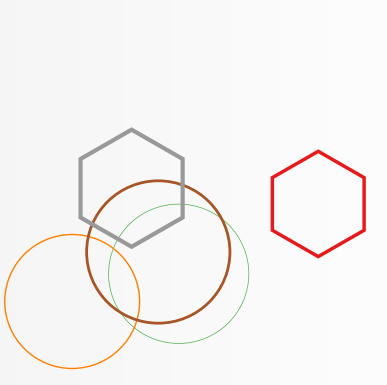[{"shape": "hexagon", "thickness": 2.5, "radius": 0.68, "center": [0.821, 0.47]}, {"shape": "circle", "thickness": 0.5, "radius": 0.9, "center": [0.461, 0.289]}, {"shape": "circle", "thickness": 1, "radius": 0.87, "center": [0.186, 0.217]}, {"shape": "circle", "thickness": 2, "radius": 0.92, "center": [0.408, 0.345]}, {"shape": "hexagon", "thickness": 3, "radius": 0.76, "center": [0.34, 0.511]}]